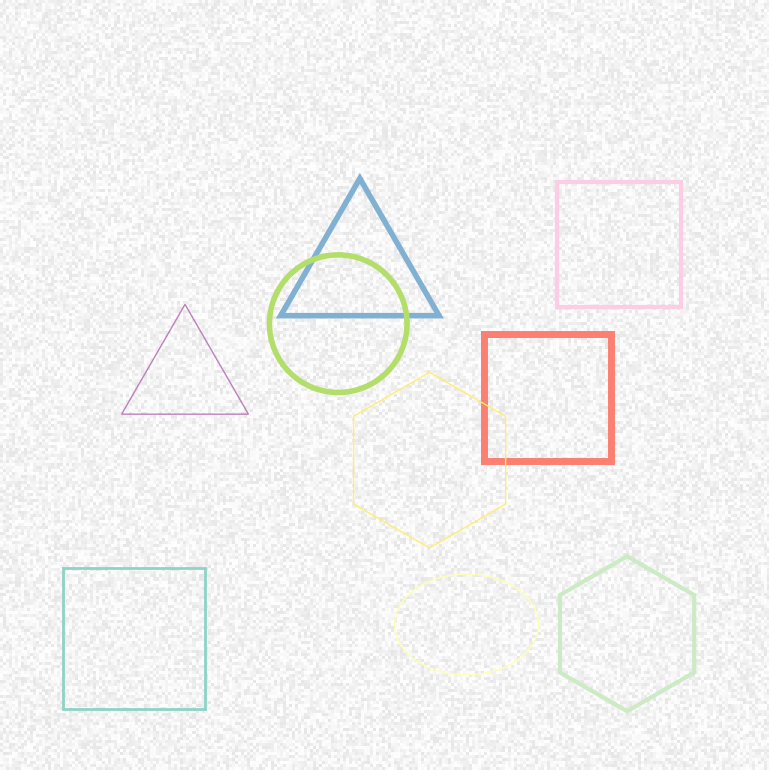[{"shape": "square", "thickness": 1, "radius": 0.46, "center": [0.174, 0.171]}, {"shape": "oval", "thickness": 0.5, "radius": 0.47, "center": [0.606, 0.189]}, {"shape": "square", "thickness": 2.5, "radius": 0.41, "center": [0.711, 0.483]}, {"shape": "triangle", "thickness": 2, "radius": 0.59, "center": [0.467, 0.649]}, {"shape": "circle", "thickness": 2, "radius": 0.45, "center": [0.439, 0.58]}, {"shape": "square", "thickness": 1.5, "radius": 0.41, "center": [0.804, 0.682]}, {"shape": "triangle", "thickness": 0.5, "radius": 0.48, "center": [0.24, 0.51]}, {"shape": "hexagon", "thickness": 1.5, "radius": 0.5, "center": [0.814, 0.177]}, {"shape": "hexagon", "thickness": 0.5, "radius": 0.57, "center": [0.558, 0.402]}]